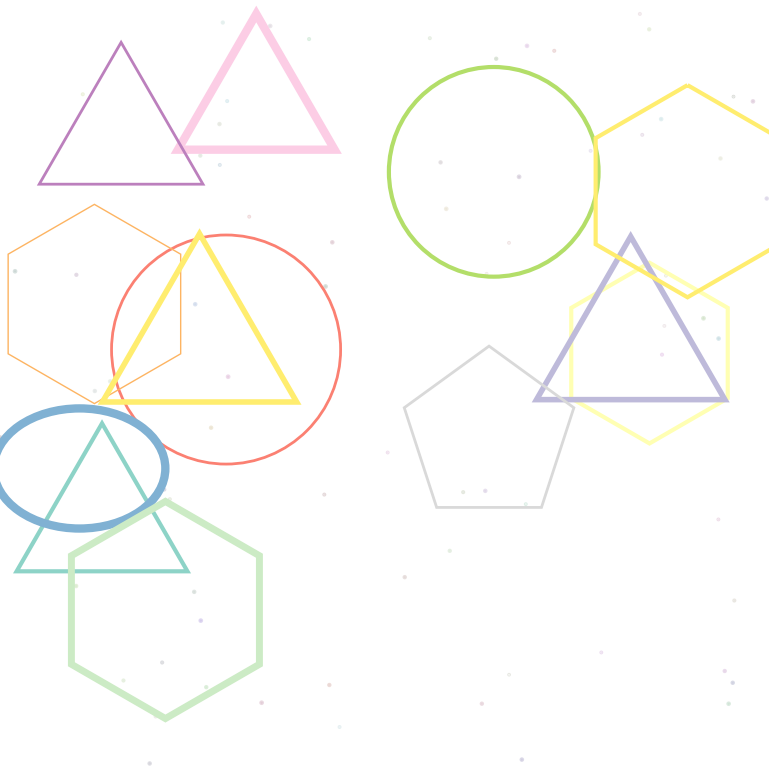[{"shape": "triangle", "thickness": 1.5, "radius": 0.64, "center": [0.133, 0.322]}, {"shape": "hexagon", "thickness": 1.5, "radius": 0.59, "center": [0.844, 0.541]}, {"shape": "triangle", "thickness": 2, "radius": 0.71, "center": [0.819, 0.552]}, {"shape": "circle", "thickness": 1, "radius": 0.74, "center": [0.294, 0.546]}, {"shape": "oval", "thickness": 3, "radius": 0.56, "center": [0.103, 0.392]}, {"shape": "hexagon", "thickness": 0.5, "radius": 0.65, "center": [0.123, 0.605]}, {"shape": "circle", "thickness": 1.5, "radius": 0.68, "center": [0.641, 0.777]}, {"shape": "triangle", "thickness": 3, "radius": 0.59, "center": [0.333, 0.864]}, {"shape": "pentagon", "thickness": 1, "radius": 0.58, "center": [0.635, 0.435]}, {"shape": "triangle", "thickness": 1, "radius": 0.61, "center": [0.157, 0.822]}, {"shape": "hexagon", "thickness": 2.5, "radius": 0.7, "center": [0.215, 0.208]}, {"shape": "triangle", "thickness": 2, "radius": 0.73, "center": [0.259, 0.551]}, {"shape": "hexagon", "thickness": 1.5, "radius": 0.69, "center": [0.893, 0.752]}]